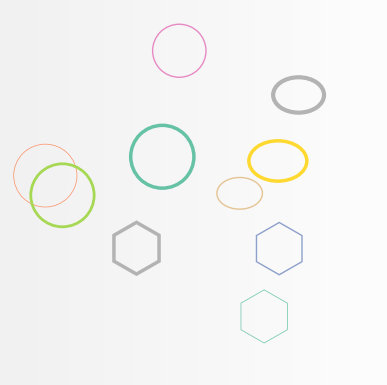[{"shape": "circle", "thickness": 2.5, "radius": 0.41, "center": [0.419, 0.593]}, {"shape": "hexagon", "thickness": 0.5, "radius": 0.35, "center": [0.682, 0.178]}, {"shape": "circle", "thickness": 0.5, "radius": 0.41, "center": [0.117, 0.544]}, {"shape": "hexagon", "thickness": 1, "radius": 0.34, "center": [0.721, 0.354]}, {"shape": "circle", "thickness": 1, "radius": 0.34, "center": [0.463, 0.868]}, {"shape": "circle", "thickness": 2, "radius": 0.41, "center": [0.161, 0.493]}, {"shape": "oval", "thickness": 2.5, "radius": 0.37, "center": [0.717, 0.582]}, {"shape": "oval", "thickness": 1, "radius": 0.29, "center": [0.618, 0.498]}, {"shape": "oval", "thickness": 3, "radius": 0.33, "center": [0.771, 0.753]}, {"shape": "hexagon", "thickness": 2.5, "radius": 0.34, "center": [0.352, 0.355]}]